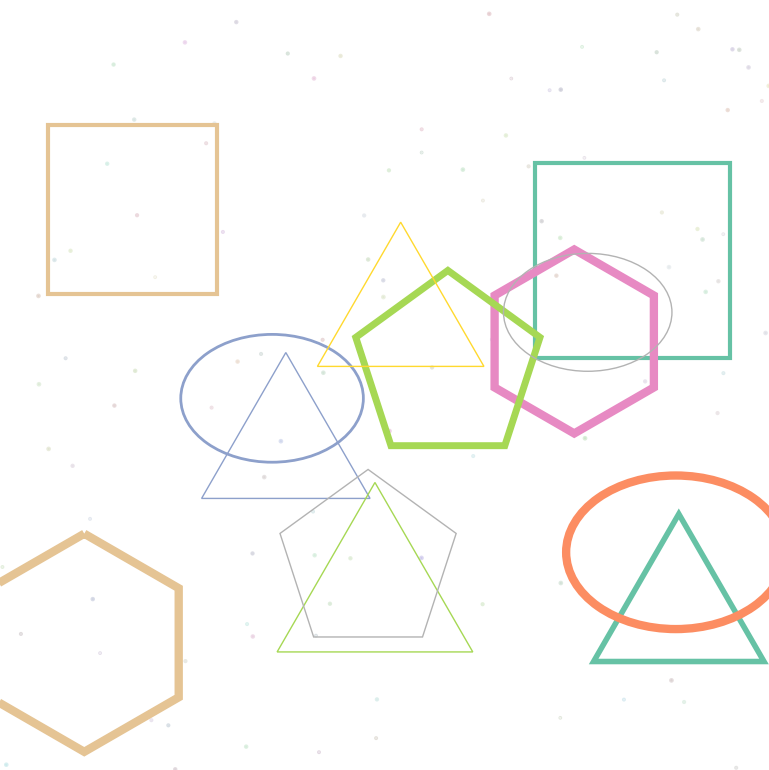[{"shape": "square", "thickness": 1.5, "radius": 0.63, "center": [0.821, 0.662]}, {"shape": "triangle", "thickness": 2, "radius": 0.64, "center": [0.882, 0.205]}, {"shape": "oval", "thickness": 3, "radius": 0.71, "center": [0.878, 0.283]}, {"shape": "triangle", "thickness": 0.5, "radius": 0.63, "center": [0.371, 0.416]}, {"shape": "oval", "thickness": 1, "radius": 0.59, "center": [0.353, 0.483]}, {"shape": "hexagon", "thickness": 3, "radius": 0.6, "center": [0.746, 0.557]}, {"shape": "triangle", "thickness": 0.5, "radius": 0.73, "center": [0.487, 0.227]}, {"shape": "pentagon", "thickness": 2.5, "radius": 0.63, "center": [0.582, 0.523]}, {"shape": "triangle", "thickness": 0.5, "radius": 0.62, "center": [0.52, 0.587]}, {"shape": "square", "thickness": 1.5, "radius": 0.55, "center": [0.173, 0.728]}, {"shape": "hexagon", "thickness": 3, "radius": 0.71, "center": [0.109, 0.165]}, {"shape": "oval", "thickness": 0.5, "radius": 0.55, "center": [0.763, 0.594]}, {"shape": "pentagon", "thickness": 0.5, "radius": 0.6, "center": [0.478, 0.27]}]